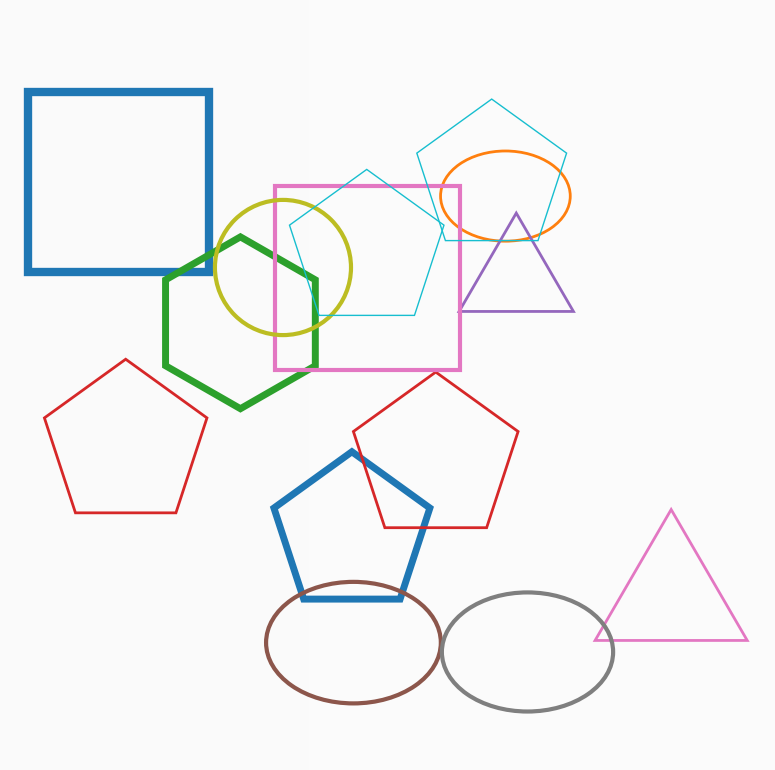[{"shape": "square", "thickness": 3, "radius": 0.58, "center": [0.153, 0.763]}, {"shape": "pentagon", "thickness": 2.5, "radius": 0.53, "center": [0.454, 0.308]}, {"shape": "oval", "thickness": 1, "radius": 0.42, "center": [0.652, 0.745]}, {"shape": "hexagon", "thickness": 2.5, "radius": 0.56, "center": [0.31, 0.581]}, {"shape": "pentagon", "thickness": 1, "radius": 0.56, "center": [0.562, 0.405]}, {"shape": "pentagon", "thickness": 1, "radius": 0.55, "center": [0.162, 0.423]}, {"shape": "triangle", "thickness": 1, "radius": 0.43, "center": [0.666, 0.638]}, {"shape": "oval", "thickness": 1.5, "radius": 0.56, "center": [0.456, 0.165]}, {"shape": "triangle", "thickness": 1, "radius": 0.57, "center": [0.866, 0.225]}, {"shape": "square", "thickness": 1.5, "radius": 0.59, "center": [0.474, 0.639]}, {"shape": "oval", "thickness": 1.5, "radius": 0.55, "center": [0.681, 0.153]}, {"shape": "circle", "thickness": 1.5, "radius": 0.44, "center": [0.365, 0.653]}, {"shape": "pentagon", "thickness": 0.5, "radius": 0.51, "center": [0.634, 0.77]}, {"shape": "pentagon", "thickness": 0.5, "radius": 0.52, "center": [0.473, 0.675]}]